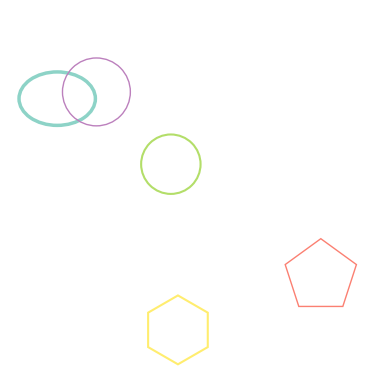[{"shape": "oval", "thickness": 2.5, "radius": 0.5, "center": [0.149, 0.744]}, {"shape": "pentagon", "thickness": 1, "radius": 0.49, "center": [0.833, 0.283]}, {"shape": "circle", "thickness": 1.5, "radius": 0.39, "center": [0.444, 0.574]}, {"shape": "circle", "thickness": 1, "radius": 0.44, "center": [0.25, 0.761]}, {"shape": "hexagon", "thickness": 1.5, "radius": 0.45, "center": [0.462, 0.143]}]